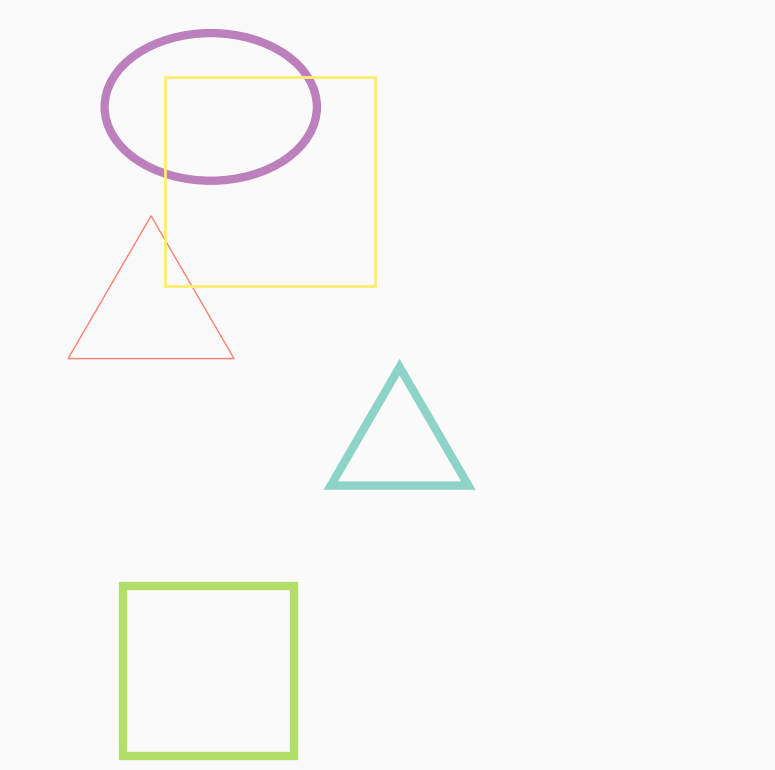[{"shape": "triangle", "thickness": 3, "radius": 0.51, "center": [0.516, 0.421]}, {"shape": "triangle", "thickness": 0.5, "radius": 0.62, "center": [0.195, 0.596]}, {"shape": "square", "thickness": 3, "radius": 0.55, "center": [0.269, 0.129]}, {"shape": "oval", "thickness": 3, "radius": 0.68, "center": [0.272, 0.861]}, {"shape": "square", "thickness": 1, "radius": 0.68, "center": [0.348, 0.764]}]